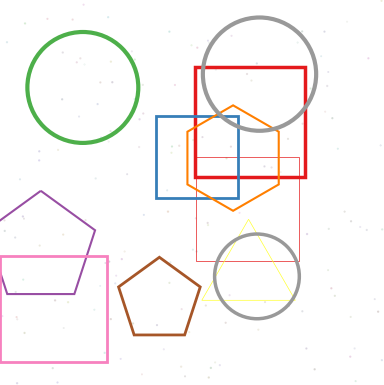[{"shape": "square", "thickness": 2.5, "radius": 0.71, "center": [0.65, 0.682]}, {"shape": "square", "thickness": 0.5, "radius": 0.67, "center": [0.643, 0.456]}, {"shape": "square", "thickness": 2, "radius": 0.53, "center": [0.513, 0.592]}, {"shape": "circle", "thickness": 3, "radius": 0.72, "center": [0.215, 0.773]}, {"shape": "pentagon", "thickness": 1.5, "radius": 0.74, "center": [0.106, 0.356]}, {"shape": "hexagon", "thickness": 1.5, "radius": 0.68, "center": [0.605, 0.589]}, {"shape": "triangle", "thickness": 0.5, "radius": 0.7, "center": [0.646, 0.29]}, {"shape": "pentagon", "thickness": 2, "radius": 0.56, "center": [0.414, 0.22]}, {"shape": "square", "thickness": 2, "radius": 0.69, "center": [0.139, 0.198]}, {"shape": "circle", "thickness": 2.5, "radius": 0.55, "center": [0.667, 0.282]}, {"shape": "circle", "thickness": 3, "radius": 0.74, "center": [0.674, 0.807]}]